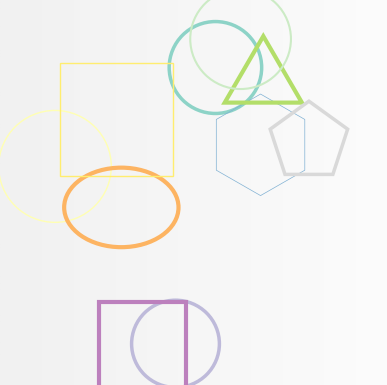[{"shape": "circle", "thickness": 2.5, "radius": 0.6, "center": [0.556, 0.825]}, {"shape": "circle", "thickness": 1, "radius": 0.73, "center": [0.142, 0.568]}, {"shape": "circle", "thickness": 2.5, "radius": 0.57, "center": [0.453, 0.107]}, {"shape": "hexagon", "thickness": 0.5, "radius": 0.66, "center": [0.672, 0.624]}, {"shape": "oval", "thickness": 3, "radius": 0.74, "center": [0.313, 0.461]}, {"shape": "triangle", "thickness": 3, "radius": 0.58, "center": [0.679, 0.791]}, {"shape": "pentagon", "thickness": 2.5, "radius": 0.53, "center": [0.797, 0.632]}, {"shape": "square", "thickness": 3, "radius": 0.56, "center": [0.368, 0.105]}, {"shape": "circle", "thickness": 1.5, "radius": 0.65, "center": [0.621, 0.899]}, {"shape": "square", "thickness": 1, "radius": 0.73, "center": [0.3, 0.689]}]